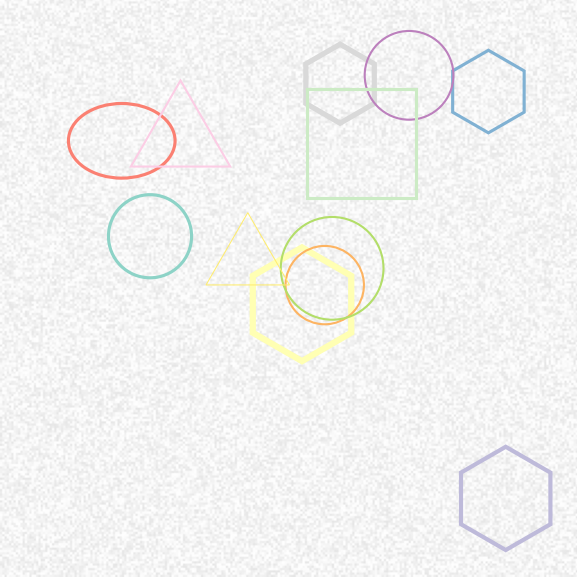[{"shape": "circle", "thickness": 1.5, "radius": 0.36, "center": [0.26, 0.59]}, {"shape": "hexagon", "thickness": 3, "radius": 0.49, "center": [0.523, 0.472]}, {"shape": "hexagon", "thickness": 2, "radius": 0.45, "center": [0.876, 0.136]}, {"shape": "oval", "thickness": 1.5, "radius": 0.46, "center": [0.211, 0.755]}, {"shape": "hexagon", "thickness": 1.5, "radius": 0.36, "center": [0.846, 0.841]}, {"shape": "circle", "thickness": 1, "radius": 0.34, "center": [0.562, 0.505]}, {"shape": "circle", "thickness": 1, "radius": 0.44, "center": [0.575, 0.534]}, {"shape": "triangle", "thickness": 1, "radius": 0.5, "center": [0.313, 0.76]}, {"shape": "hexagon", "thickness": 2.5, "radius": 0.34, "center": [0.589, 0.854]}, {"shape": "circle", "thickness": 1, "radius": 0.38, "center": [0.708, 0.869]}, {"shape": "square", "thickness": 1.5, "radius": 0.47, "center": [0.626, 0.751]}, {"shape": "triangle", "thickness": 0.5, "radius": 0.42, "center": [0.429, 0.547]}]